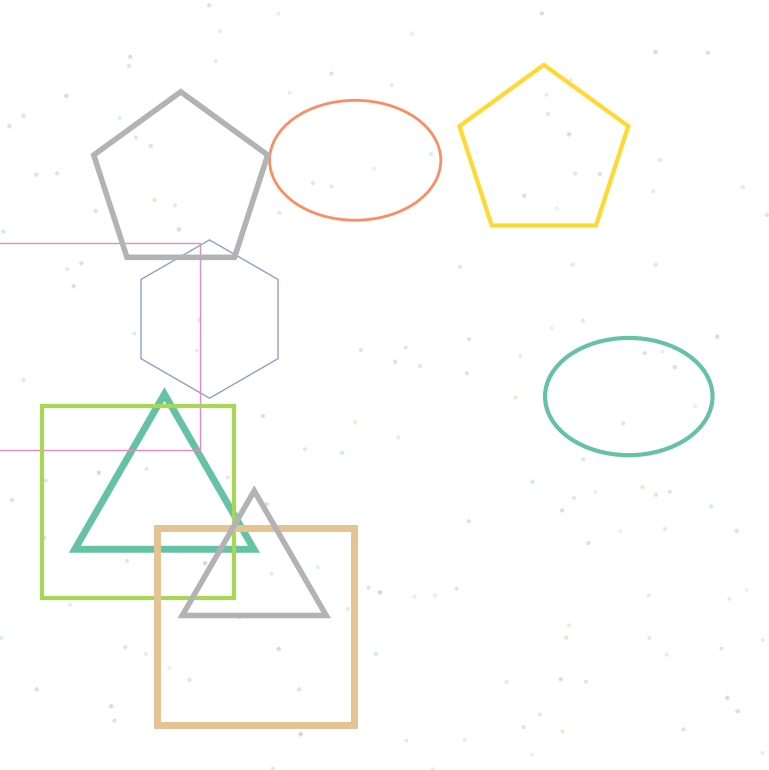[{"shape": "triangle", "thickness": 2.5, "radius": 0.67, "center": [0.213, 0.354]}, {"shape": "oval", "thickness": 1.5, "radius": 0.54, "center": [0.817, 0.485]}, {"shape": "oval", "thickness": 1, "radius": 0.56, "center": [0.461, 0.792]}, {"shape": "hexagon", "thickness": 0.5, "radius": 0.51, "center": [0.272, 0.586]}, {"shape": "square", "thickness": 0.5, "radius": 0.67, "center": [0.125, 0.551]}, {"shape": "square", "thickness": 1.5, "radius": 0.62, "center": [0.179, 0.348]}, {"shape": "pentagon", "thickness": 1.5, "radius": 0.58, "center": [0.706, 0.801]}, {"shape": "square", "thickness": 2.5, "radius": 0.64, "center": [0.332, 0.186]}, {"shape": "pentagon", "thickness": 2, "radius": 0.59, "center": [0.235, 0.762]}, {"shape": "triangle", "thickness": 2, "radius": 0.54, "center": [0.33, 0.255]}]